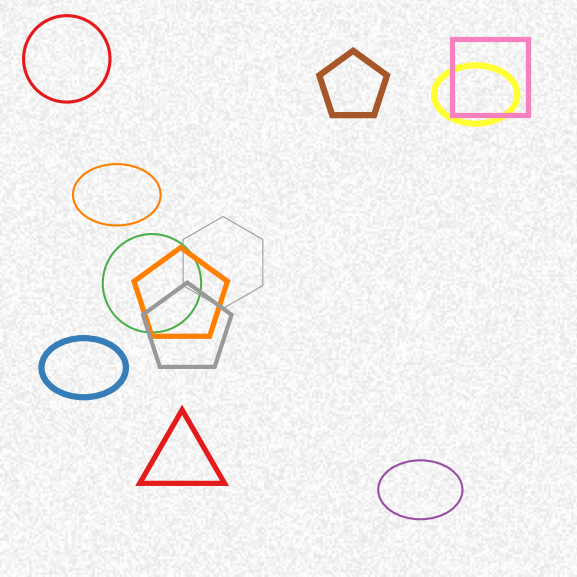[{"shape": "triangle", "thickness": 2.5, "radius": 0.42, "center": [0.315, 0.205]}, {"shape": "circle", "thickness": 1.5, "radius": 0.37, "center": [0.116, 0.897]}, {"shape": "oval", "thickness": 3, "radius": 0.37, "center": [0.145, 0.362]}, {"shape": "circle", "thickness": 1, "radius": 0.43, "center": [0.263, 0.509]}, {"shape": "oval", "thickness": 1, "radius": 0.36, "center": [0.728, 0.151]}, {"shape": "oval", "thickness": 1, "radius": 0.38, "center": [0.202, 0.662]}, {"shape": "pentagon", "thickness": 2.5, "radius": 0.42, "center": [0.313, 0.486]}, {"shape": "oval", "thickness": 3, "radius": 0.36, "center": [0.824, 0.836]}, {"shape": "pentagon", "thickness": 3, "radius": 0.31, "center": [0.612, 0.85]}, {"shape": "square", "thickness": 2.5, "radius": 0.33, "center": [0.849, 0.866]}, {"shape": "hexagon", "thickness": 0.5, "radius": 0.4, "center": [0.386, 0.545]}, {"shape": "pentagon", "thickness": 2, "radius": 0.4, "center": [0.324, 0.429]}]